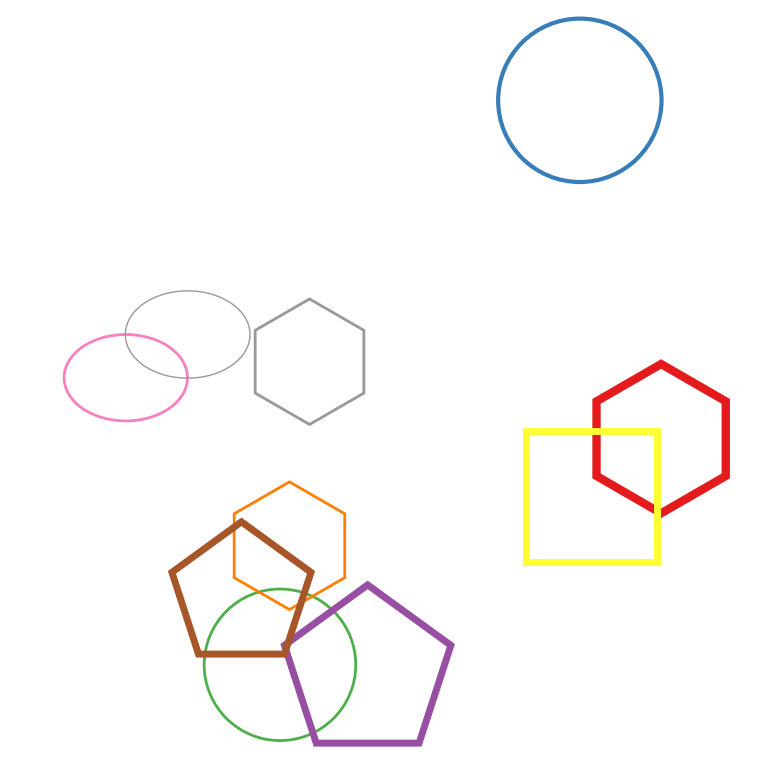[{"shape": "hexagon", "thickness": 3, "radius": 0.48, "center": [0.859, 0.43]}, {"shape": "circle", "thickness": 1.5, "radius": 0.53, "center": [0.753, 0.87]}, {"shape": "circle", "thickness": 1, "radius": 0.49, "center": [0.364, 0.137]}, {"shape": "pentagon", "thickness": 2.5, "radius": 0.57, "center": [0.477, 0.127]}, {"shape": "hexagon", "thickness": 1, "radius": 0.41, "center": [0.376, 0.291]}, {"shape": "square", "thickness": 2.5, "radius": 0.42, "center": [0.768, 0.355]}, {"shape": "pentagon", "thickness": 2.5, "radius": 0.47, "center": [0.314, 0.227]}, {"shape": "oval", "thickness": 1, "radius": 0.4, "center": [0.163, 0.509]}, {"shape": "hexagon", "thickness": 1, "radius": 0.41, "center": [0.402, 0.53]}, {"shape": "oval", "thickness": 0.5, "radius": 0.4, "center": [0.244, 0.566]}]